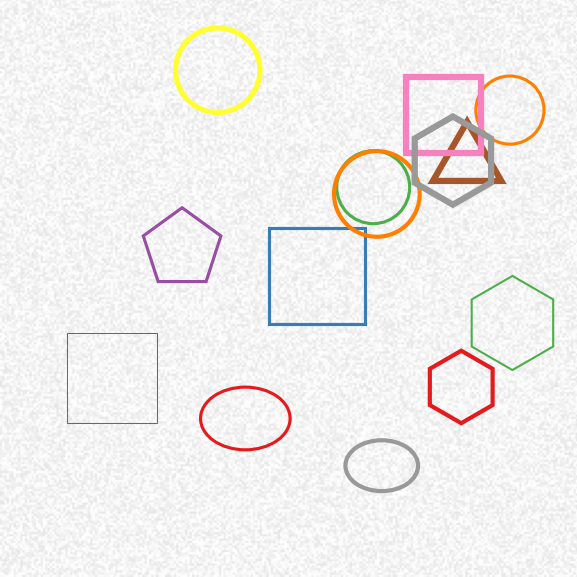[{"shape": "oval", "thickness": 1.5, "radius": 0.39, "center": [0.425, 0.274]}, {"shape": "hexagon", "thickness": 2, "radius": 0.31, "center": [0.799, 0.329]}, {"shape": "square", "thickness": 1.5, "radius": 0.42, "center": [0.549, 0.521]}, {"shape": "hexagon", "thickness": 1, "radius": 0.41, "center": [0.887, 0.44]}, {"shape": "circle", "thickness": 1.5, "radius": 0.32, "center": [0.646, 0.675]}, {"shape": "pentagon", "thickness": 1.5, "radius": 0.35, "center": [0.315, 0.569]}, {"shape": "circle", "thickness": 1.5, "radius": 0.3, "center": [0.883, 0.808]}, {"shape": "circle", "thickness": 2, "radius": 0.37, "center": [0.653, 0.663]}, {"shape": "circle", "thickness": 2.5, "radius": 0.37, "center": [0.377, 0.878]}, {"shape": "square", "thickness": 0.5, "radius": 0.39, "center": [0.195, 0.344]}, {"shape": "triangle", "thickness": 3, "radius": 0.34, "center": [0.809, 0.72]}, {"shape": "square", "thickness": 3, "radius": 0.33, "center": [0.768, 0.8]}, {"shape": "oval", "thickness": 2, "radius": 0.31, "center": [0.661, 0.193]}, {"shape": "hexagon", "thickness": 3, "radius": 0.38, "center": [0.784, 0.721]}]